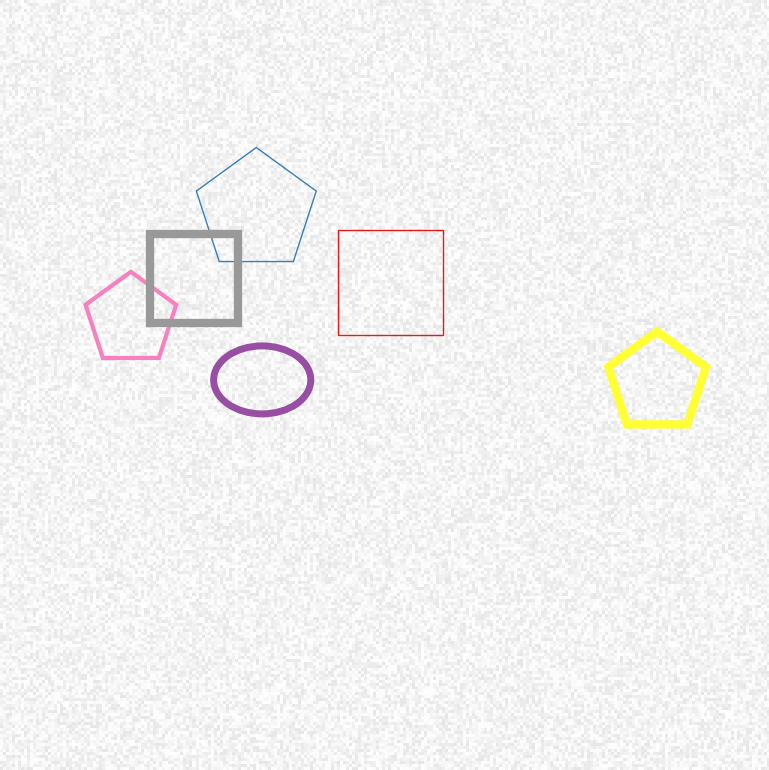[{"shape": "square", "thickness": 0.5, "radius": 0.34, "center": [0.507, 0.633]}, {"shape": "pentagon", "thickness": 0.5, "radius": 0.41, "center": [0.333, 0.727]}, {"shape": "oval", "thickness": 2.5, "radius": 0.32, "center": [0.341, 0.507]}, {"shape": "pentagon", "thickness": 3, "radius": 0.33, "center": [0.853, 0.503]}, {"shape": "pentagon", "thickness": 1.5, "radius": 0.31, "center": [0.17, 0.585]}, {"shape": "square", "thickness": 3, "radius": 0.29, "center": [0.252, 0.639]}]